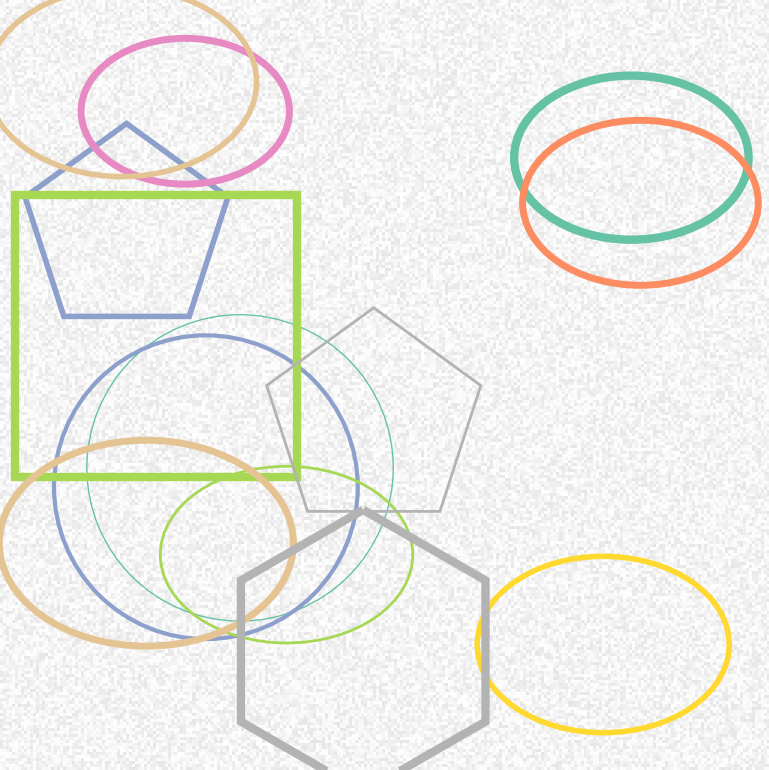[{"shape": "circle", "thickness": 0.5, "radius": 0.99, "center": [0.312, 0.392]}, {"shape": "oval", "thickness": 3, "radius": 0.76, "center": [0.82, 0.795]}, {"shape": "oval", "thickness": 2.5, "radius": 0.77, "center": [0.832, 0.737]}, {"shape": "circle", "thickness": 1.5, "radius": 0.99, "center": [0.267, 0.367]}, {"shape": "pentagon", "thickness": 2, "radius": 0.69, "center": [0.164, 0.701]}, {"shape": "oval", "thickness": 2.5, "radius": 0.68, "center": [0.241, 0.856]}, {"shape": "square", "thickness": 3, "radius": 0.92, "center": [0.203, 0.563]}, {"shape": "oval", "thickness": 1, "radius": 0.82, "center": [0.372, 0.28]}, {"shape": "oval", "thickness": 2, "radius": 0.82, "center": [0.783, 0.163]}, {"shape": "oval", "thickness": 2, "radius": 0.88, "center": [0.158, 0.893]}, {"shape": "oval", "thickness": 2.5, "radius": 0.96, "center": [0.19, 0.295]}, {"shape": "hexagon", "thickness": 3, "radius": 0.92, "center": [0.472, 0.155]}, {"shape": "pentagon", "thickness": 1, "radius": 0.73, "center": [0.485, 0.454]}]